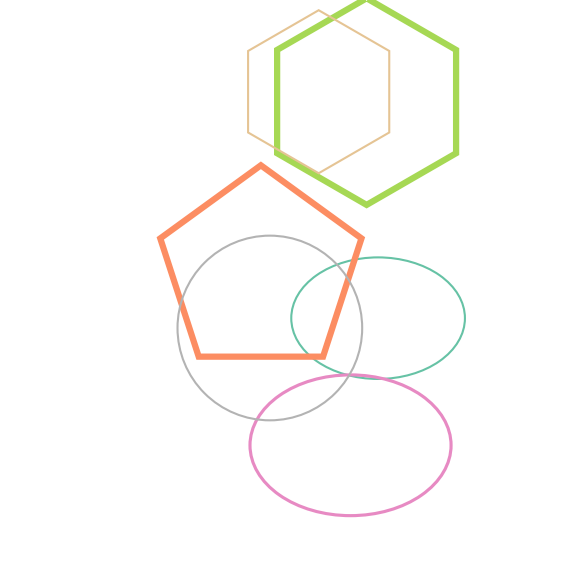[{"shape": "oval", "thickness": 1, "radius": 0.75, "center": [0.655, 0.448]}, {"shape": "pentagon", "thickness": 3, "radius": 0.92, "center": [0.452, 0.53]}, {"shape": "oval", "thickness": 1.5, "radius": 0.87, "center": [0.607, 0.228]}, {"shape": "hexagon", "thickness": 3, "radius": 0.89, "center": [0.635, 0.823]}, {"shape": "hexagon", "thickness": 1, "radius": 0.71, "center": [0.552, 0.84]}, {"shape": "circle", "thickness": 1, "radius": 0.8, "center": [0.467, 0.431]}]